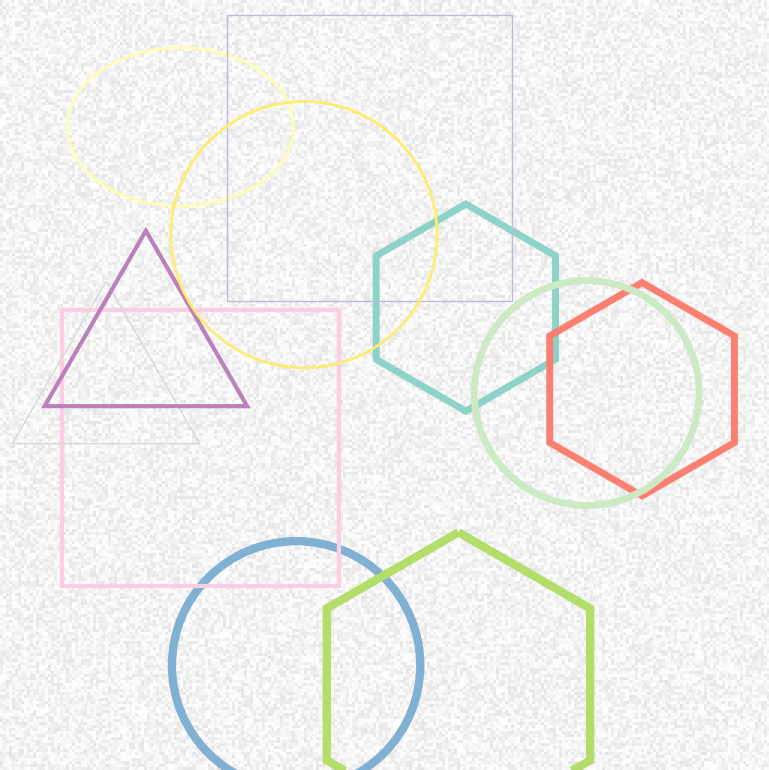[{"shape": "hexagon", "thickness": 2.5, "radius": 0.67, "center": [0.605, 0.601]}, {"shape": "oval", "thickness": 1, "radius": 0.73, "center": [0.234, 0.835]}, {"shape": "square", "thickness": 0.5, "radius": 0.93, "center": [0.48, 0.795]}, {"shape": "hexagon", "thickness": 2.5, "radius": 0.69, "center": [0.834, 0.494]}, {"shape": "circle", "thickness": 3, "radius": 0.81, "center": [0.385, 0.136]}, {"shape": "hexagon", "thickness": 3, "radius": 0.99, "center": [0.595, 0.111]}, {"shape": "square", "thickness": 1.5, "radius": 0.9, "center": [0.26, 0.418]}, {"shape": "triangle", "thickness": 0.5, "radius": 0.7, "center": [0.138, 0.494]}, {"shape": "triangle", "thickness": 1.5, "radius": 0.76, "center": [0.189, 0.548]}, {"shape": "circle", "thickness": 2.5, "radius": 0.73, "center": [0.762, 0.49]}, {"shape": "circle", "thickness": 1, "radius": 0.86, "center": [0.395, 0.695]}]